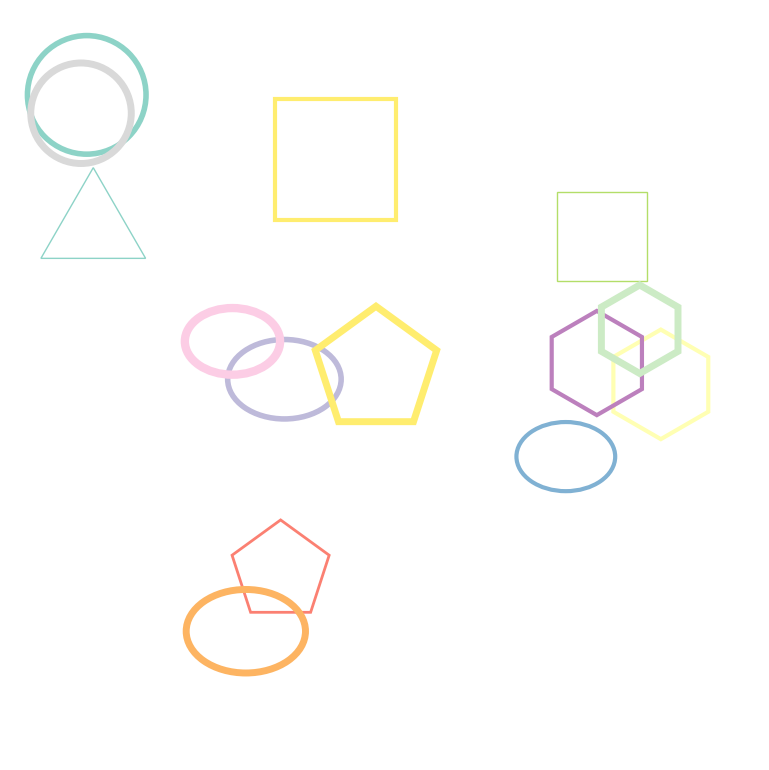[{"shape": "triangle", "thickness": 0.5, "radius": 0.39, "center": [0.121, 0.704]}, {"shape": "circle", "thickness": 2, "radius": 0.38, "center": [0.113, 0.877]}, {"shape": "hexagon", "thickness": 1.5, "radius": 0.36, "center": [0.858, 0.501]}, {"shape": "oval", "thickness": 2, "radius": 0.37, "center": [0.369, 0.508]}, {"shape": "pentagon", "thickness": 1, "radius": 0.33, "center": [0.364, 0.258]}, {"shape": "oval", "thickness": 1.5, "radius": 0.32, "center": [0.735, 0.407]}, {"shape": "oval", "thickness": 2.5, "radius": 0.39, "center": [0.319, 0.18]}, {"shape": "square", "thickness": 0.5, "radius": 0.29, "center": [0.782, 0.693]}, {"shape": "oval", "thickness": 3, "radius": 0.31, "center": [0.302, 0.557]}, {"shape": "circle", "thickness": 2.5, "radius": 0.33, "center": [0.105, 0.853]}, {"shape": "hexagon", "thickness": 1.5, "radius": 0.34, "center": [0.775, 0.529]}, {"shape": "hexagon", "thickness": 2.5, "radius": 0.29, "center": [0.831, 0.572]}, {"shape": "pentagon", "thickness": 2.5, "radius": 0.41, "center": [0.488, 0.519]}, {"shape": "square", "thickness": 1.5, "radius": 0.39, "center": [0.436, 0.793]}]